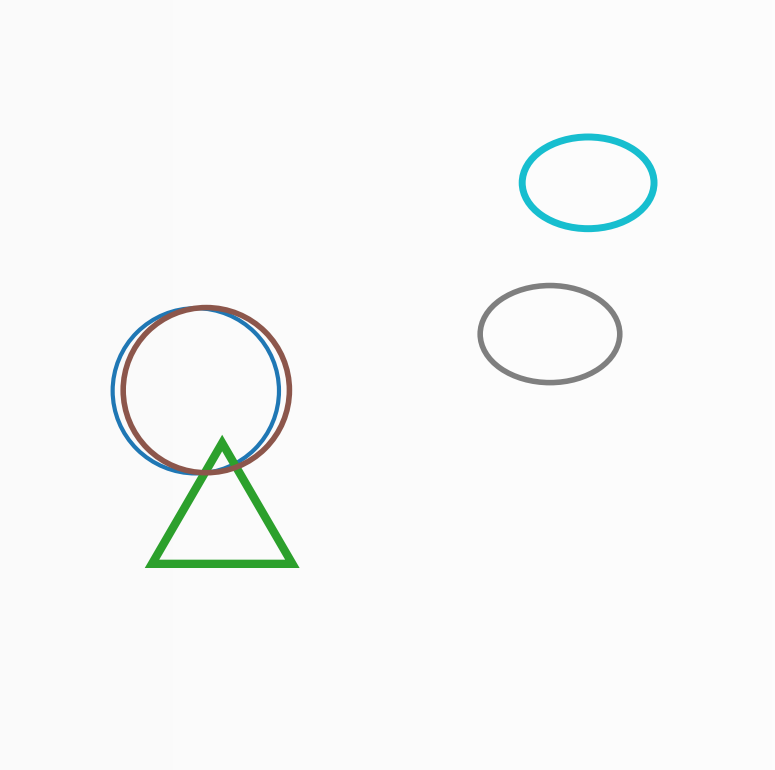[{"shape": "circle", "thickness": 1.5, "radius": 0.54, "center": [0.253, 0.492]}, {"shape": "triangle", "thickness": 3, "radius": 0.52, "center": [0.287, 0.32]}, {"shape": "circle", "thickness": 2, "radius": 0.54, "center": [0.266, 0.493]}, {"shape": "oval", "thickness": 2, "radius": 0.45, "center": [0.71, 0.566]}, {"shape": "oval", "thickness": 2.5, "radius": 0.43, "center": [0.759, 0.763]}]